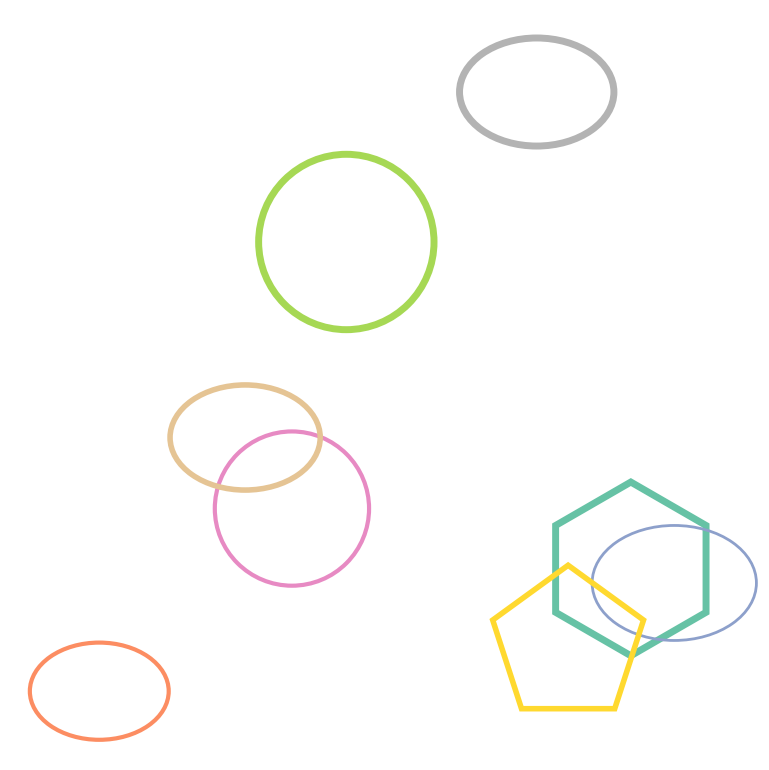[{"shape": "hexagon", "thickness": 2.5, "radius": 0.56, "center": [0.819, 0.261]}, {"shape": "oval", "thickness": 1.5, "radius": 0.45, "center": [0.129, 0.102]}, {"shape": "oval", "thickness": 1, "radius": 0.53, "center": [0.876, 0.243]}, {"shape": "circle", "thickness": 1.5, "radius": 0.5, "center": [0.379, 0.34]}, {"shape": "circle", "thickness": 2.5, "radius": 0.57, "center": [0.45, 0.686]}, {"shape": "pentagon", "thickness": 2, "radius": 0.51, "center": [0.738, 0.163]}, {"shape": "oval", "thickness": 2, "radius": 0.49, "center": [0.318, 0.432]}, {"shape": "oval", "thickness": 2.5, "radius": 0.5, "center": [0.697, 0.88]}]